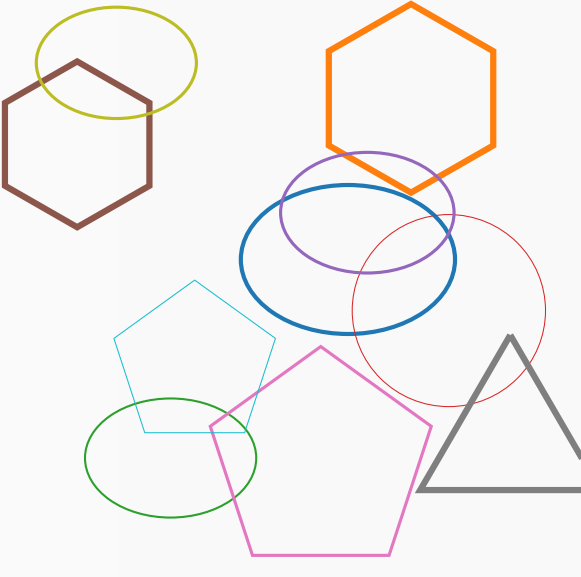[{"shape": "oval", "thickness": 2, "radius": 0.92, "center": [0.599, 0.55]}, {"shape": "hexagon", "thickness": 3, "radius": 0.82, "center": [0.707, 0.829]}, {"shape": "oval", "thickness": 1, "radius": 0.74, "center": [0.294, 0.206]}, {"shape": "circle", "thickness": 0.5, "radius": 0.83, "center": [0.772, 0.461]}, {"shape": "oval", "thickness": 1.5, "radius": 0.75, "center": [0.632, 0.631]}, {"shape": "hexagon", "thickness": 3, "radius": 0.72, "center": [0.133, 0.749]}, {"shape": "pentagon", "thickness": 1.5, "radius": 1.0, "center": [0.552, 0.199]}, {"shape": "triangle", "thickness": 3, "radius": 0.89, "center": [0.878, 0.24]}, {"shape": "oval", "thickness": 1.5, "radius": 0.69, "center": [0.2, 0.89]}, {"shape": "pentagon", "thickness": 0.5, "radius": 0.73, "center": [0.335, 0.368]}]